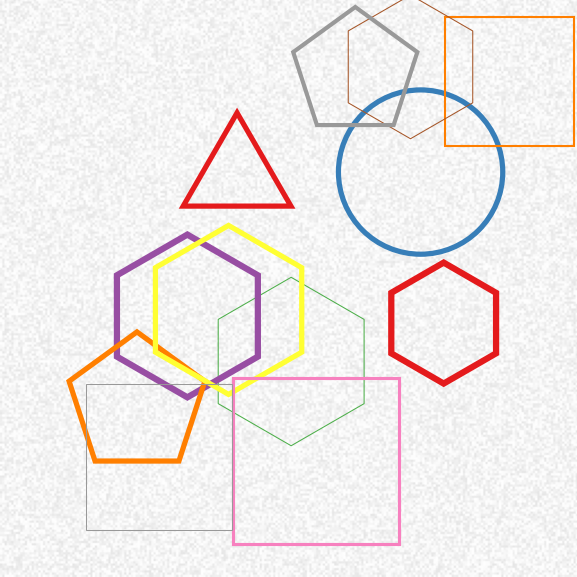[{"shape": "hexagon", "thickness": 3, "radius": 0.52, "center": [0.768, 0.44]}, {"shape": "triangle", "thickness": 2.5, "radius": 0.54, "center": [0.411, 0.696]}, {"shape": "circle", "thickness": 2.5, "radius": 0.71, "center": [0.728, 0.701]}, {"shape": "hexagon", "thickness": 0.5, "radius": 0.73, "center": [0.504, 0.373]}, {"shape": "hexagon", "thickness": 3, "radius": 0.7, "center": [0.324, 0.452]}, {"shape": "square", "thickness": 1, "radius": 0.56, "center": [0.882, 0.858]}, {"shape": "pentagon", "thickness": 2.5, "radius": 0.62, "center": [0.237, 0.301]}, {"shape": "hexagon", "thickness": 2.5, "radius": 0.73, "center": [0.396, 0.462]}, {"shape": "hexagon", "thickness": 0.5, "radius": 0.62, "center": [0.711, 0.883]}, {"shape": "square", "thickness": 1.5, "radius": 0.72, "center": [0.547, 0.201]}, {"shape": "pentagon", "thickness": 2, "radius": 0.57, "center": [0.615, 0.874]}, {"shape": "square", "thickness": 0.5, "radius": 0.63, "center": [0.275, 0.208]}]